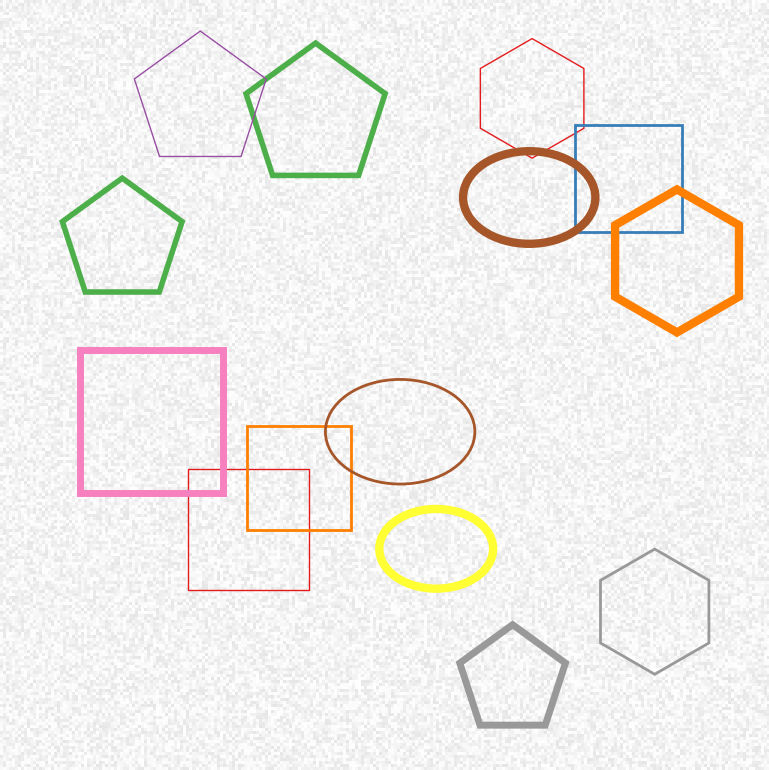[{"shape": "square", "thickness": 0.5, "radius": 0.39, "center": [0.322, 0.312]}, {"shape": "hexagon", "thickness": 0.5, "radius": 0.39, "center": [0.691, 0.872]}, {"shape": "square", "thickness": 1, "radius": 0.35, "center": [0.817, 0.768]}, {"shape": "pentagon", "thickness": 2, "radius": 0.41, "center": [0.159, 0.687]}, {"shape": "pentagon", "thickness": 2, "radius": 0.47, "center": [0.41, 0.849]}, {"shape": "pentagon", "thickness": 0.5, "radius": 0.45, "center": [0.26, 0.87]}, {"shape": "square", "thickness": 1, "radius": 0.34, "center": [0.388, 0.379]}, {"shape": "hexagon", "thickness": 3, "radius": 0.46, "center": [0.879, 0.661]}, {"shape": "oval", "thickness": 3, "radius": 0.37, "center": [0.567, 0.287]}, {"shape": "oval", "thickness": 1, "radius": 0.49, "center": [0.52, 0.439]}, {"shape": "oval", "thickness": 3, "radius": 0.43, "center": [0.687, 0.744]}, {"shape": "square", "thickness": 2.5, "radius": 0.46, "center": [0.197, 0.453]}, {"shape": "hexagon", "thickness": 1, "radius": 0.41, "center": [0.85, 0.206]}, {"shape": "pentagon", "thickness": 2.5, "radius": 0.36, "center": [0.666, 0.117]}]